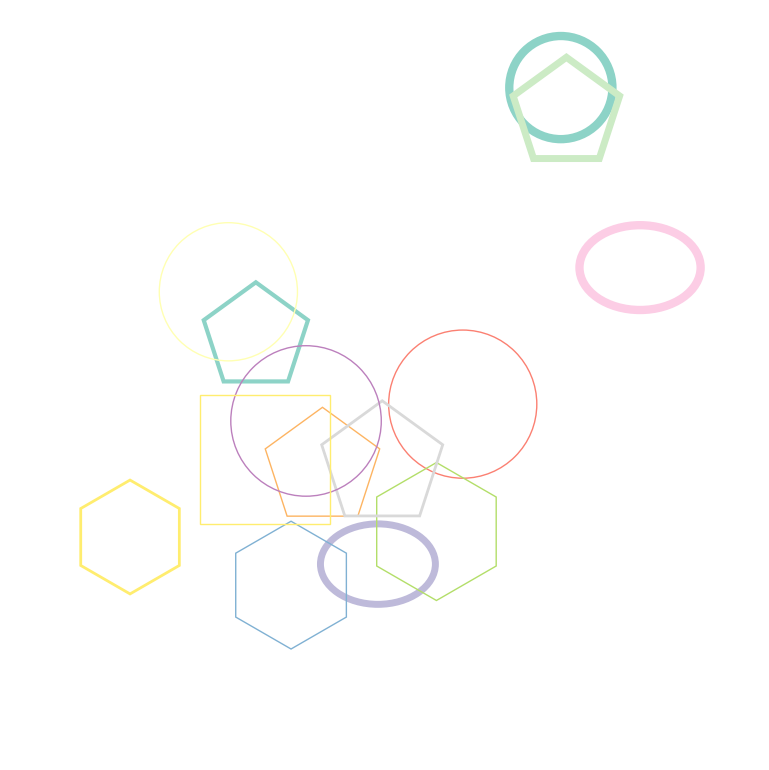[{"shape": "circle", "thickness": 3, "radius": 0.33, "center": [0.728, 0.886]}, {"shape": "pentagon", "thickness": 1.5, "radius": 0.36, "center": [0.332, 0.562]}, {"shape": "circle", "thickness": 0.5, "radius": 0.45, "center": [0.297, 0.621]}, {"shape": "oval", "thickness": 2.5, "radius": 0.37, "center": [0.491, 0.267]}, {"shape": "circle", "thickness": 0.5, "radius": 0.48, "center": [0.601, 0.475]}, {"shape": "hexagon", "thickness": 0.5, "radius": 0.41, "center": [0.378, 0.24]}, {"shape": "pentagon", "thickness": 0.5, "radius": 0.39, "center": [0.419, 0.393]}, {"shape": "hexagon", "thickness": 0.5, "radius": 0.45, "center": [0.567, 0.31]}, {"shape": "oval", "thickness": 3, "radius": 0.39, "center": [0.831, 0.652]}, {"shape": "pentagon", "thickness": 1, "radius": 0.41, "center": [0.496, 0.397]}, {"shape": "circle", "thickness": 0.5, "radius": 0.49, "center": [0.397, 0.453]}, {"shape": "pentagon", "thickness": 2.5, "radius": 0.36, "center": [0.736, 0.853]}, {"shape": "square", "thickness": 0.5, "radius": 0.42, "center": [0.344, 0.403]}, {"shape": "hexagon", "thickness": 1, "radius": 0.37, "center": [0.169, 0.303]}]